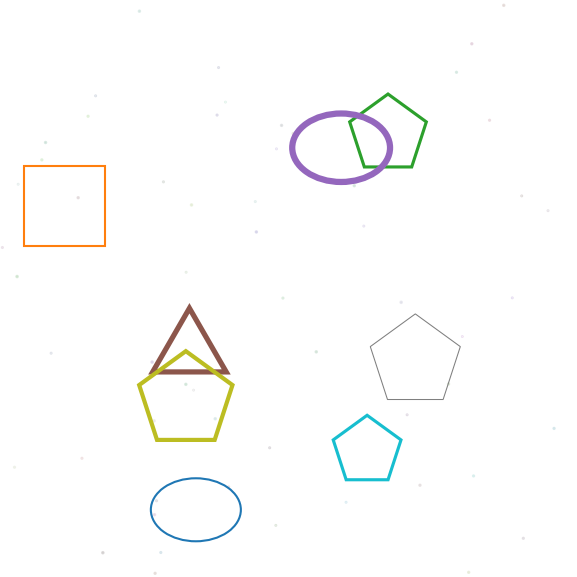[{"shape": "oval", "thickness": 1, "radius": 0.39, "center": [0.339, 0.116]}, {"shape": "square", "thickness": 1, "radius": 0.35, "center": [0.112, 0.643]}, {"shape": "pentagon", "thickness": 1.5, "radius": 0.35, "center": [0.672, 0.767]}, {"shape": "oval", "thickness": 3, "radius": 0.42, "center": [0.591, 0.743]}, {"shape": "triangle", "thickness": 2.5, "radius": 0.37, "center": [0.328, 0.392]}, {"shape": "pentagon", "thickness": 0.5, "radius": 0.41, "center": [0.719, 0.374]}, {"shape": "pentagon", "thickness": 2, "radius": 0.42, "center": [0.322, 0.306]}, {"shape": "pentagon", "thickness": 1.5, "radius": 0.31, "center": [0.636, 0.218]}]